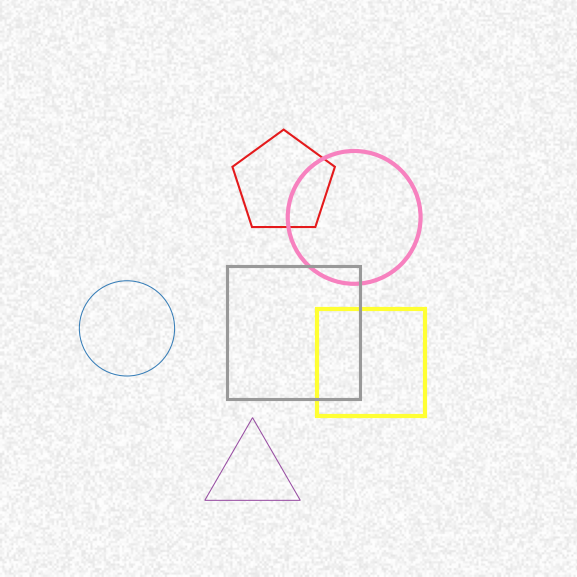[{"shape": "pentagon", "thickness": 1, "radius": 0.47, "center": [0.491, 0.681]}, {"shape": "circle", "thickness": 0.5, "radius": 0.41, "center": [0.22, 0.431]}, {"shape": "triangle", "thickness": 0.5, "radius": 0.48, "center": [0.437, 0.18]}, {"shape": "square", "thickness": 2, "radius": 0.47, "center": [0.642, 0.372]}, {"shape": "circle", "thickness": 2, "radius": 0.58, "center": [0.613, 0.623]}, {"shape": "square", "thickness": 1.5, "radius": 0.58, "center": [0.509, 0.423]}]